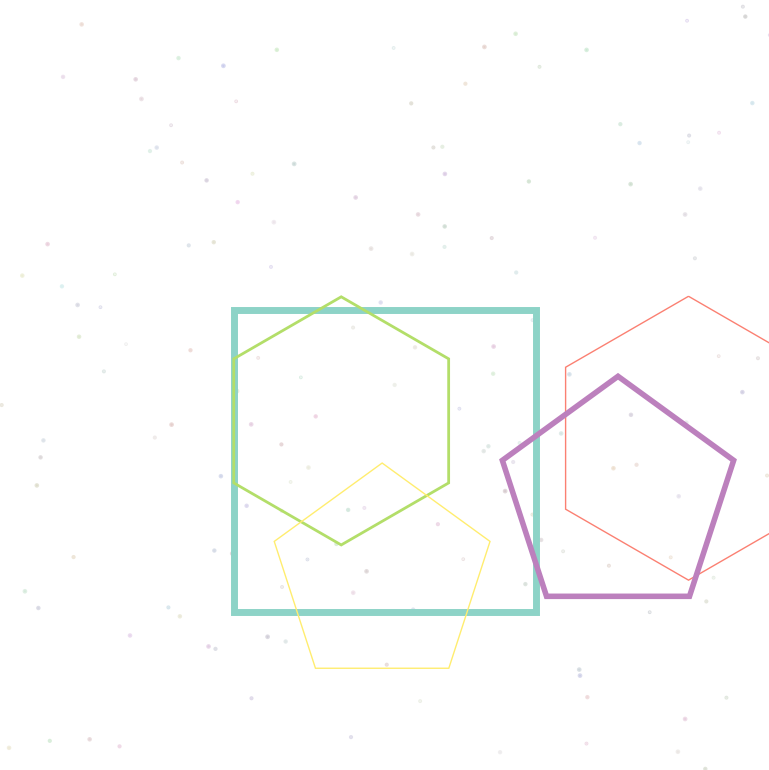[{"shape": "square", "thickness": 2.5, "radius": 0.98, "center": [0.5, 0.401]}, {"shape": "hexagon", "thickness": 0.5, "radius": 0.92, "center": [0.894, 0.431]}, {"shape": "hexagon", "thickness": 1, "radius": 0.81, "center": [0.443, 0.453]}, {"shape": "pentagon", "thickness": 2, "radius": 0.79, "center": [0.803, 0.353]}, {"shape": "pentagon", "thickness": 0.5, "radius": 0.74, "center": [0.496, 0.251]}]